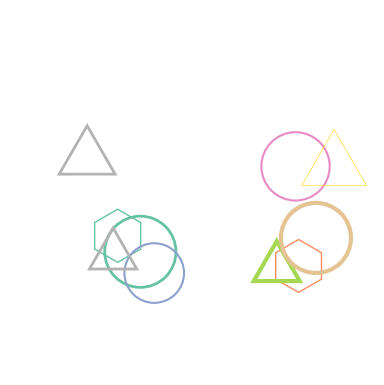[{"shape": "circle", "thickness": 2, "radius": 0.46, "center": [0.365, 0.346]}, {"shape": "hexagon", "thickness": 1, "radius": 0.34, "center": [0.306, 0.388]}, {"shape": "hexagon", "thickness": 1, "radius": 0.34, "center": [0.776, 0.309]}, {"shape": "circle", "thickness": 1.5, "radius": 0.39, "center": [0.401, 0.291]}, {"shape": "circle", "thickness": 1.5, "radius": 0.44, "center": [0.768, 0.568]}, {"shape": "triangle", "thickness": 3, "radius": 0.35, "center": [0.719, 0.304]}, {"shape": "triangle", "thickness": 0.5, "radius": 0.49, "center": [0.868, 0.566]}, {"shape": "circle", "thickness": 3, "radius": 0.45, "center": [0.821, 0.382]}, {"shape": "triangle", "thickness": 2, "radius": 0.35, "center": [0.294, 0.337]}, {"shape": "triangle", "thickness": 2, "radius": 0.42, "center": [0.226, 0.59]}]